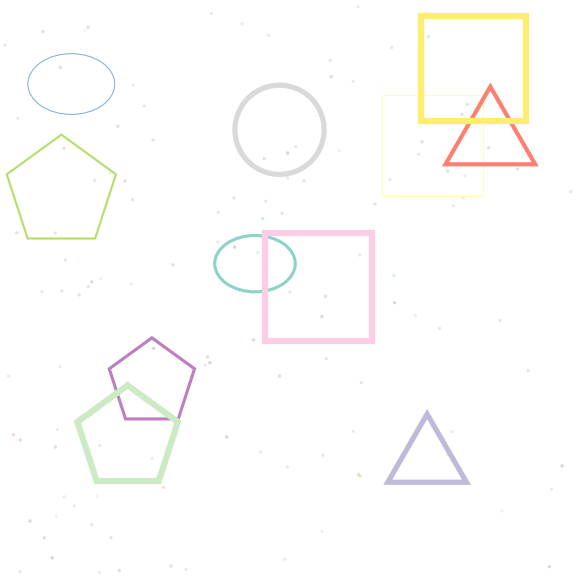[{"shape": "oval", "thickness": 1.5, "radius": 0.35, "center": [0.442, 0.543]}, {"shape": "square", "thickness": 0.5, "radius": 0.44, "center": [0.749, 0.748]}, {"shape": "triangle", "thickness": 2.5, "radius": 0.39, "center": [0.74, 0.203]}, {"shape": "triangle", "thickness": 2, "radius": 0.45, "center": [0.849, 0.759]}, {"shape": "oval", "thickness": 0.5, "radius": 0.38, "center": [0.123, 0.854]}, {"shape": "pentagon", "thickness": 1, "radius": 0.5, "center": [0.106, 0.667]}, {"shape": "square", "thickness": 3, "radius": 0.46, "center": [0.552, 0.502]}, {"shape": "circle", "thickness": 2.5, "radius": 0.39, "center": [0.484, 0.774]}, {"shape": "pentagon", "thickness": 1.5, "radius": 0.39, "center": [0.263, 0.337]}, {"shape": "pentagon", "thickness": 3, "radius": 0.46, "center": [0.221, 0.24]}, {"shape": "square", "thickness": 3, "radius": 0.45, "center": [0.82, 0.881]}]